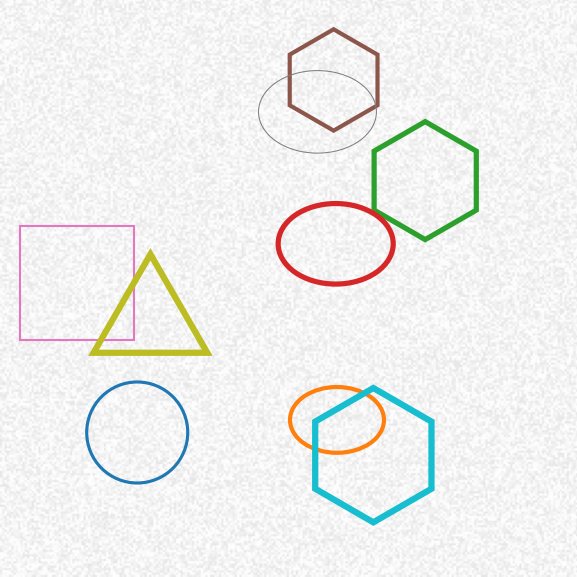[{"shape": "circle", "thickness": 1.5, "radius": 0.44, "center": [0.238, 0.25]}, {"shape": "oval", "thickness": 2, "radius": 0.41, "center": [0.584, 0.272]}, {"shape": "hexagon", "thickness": 2.5, "radius": 0.51, "center": [0.736, 0.686]}, {"shape": "oval", "thickness": 2.5, "radius": 0.5, "center": [0.581, 0.577]}, {"shape": "hexagon", "thickness": 2, "radius": 0.44, "center": [0.578, 0.861]}, {"shape": "square", "thickness": 1, "radius": 0.49, "center": [0.134, 0.509]}, {"shape": "oval", "thickness": 0.5, "radius": 0.51, "center": [0.55, 0.805]}, {"shape": "triangle", "thickness": 3, "radius": 0.57, "center": [0.26, 0.445]}, {"shape": "hexagon", "thickness": 3, "radius": 0.58, "center": [0.646, 0.211]}]